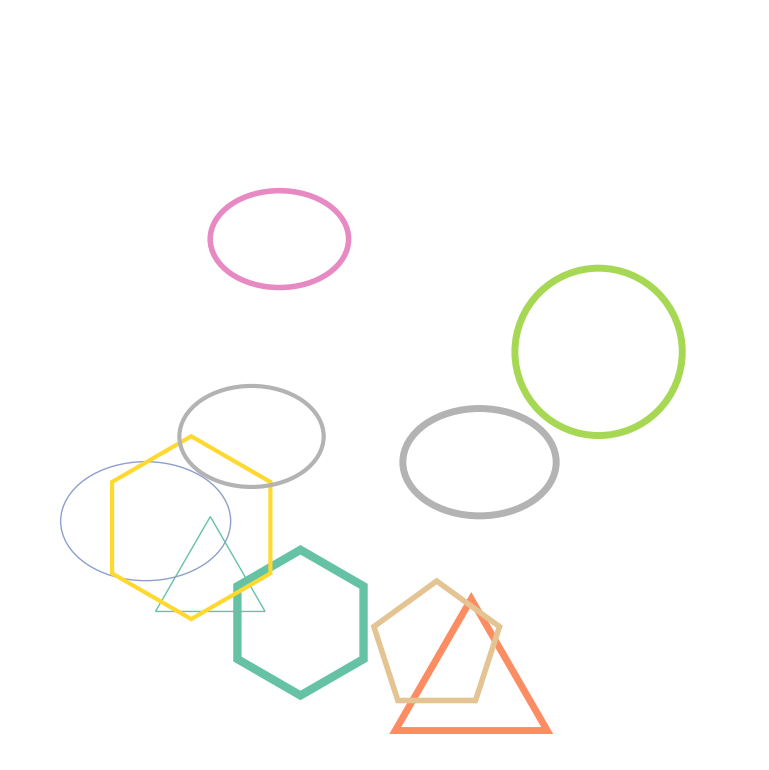[{"shape": "hexagon", "thickness": 3, "radius": 0.47, "center": [0.39, 0.191]}, {"shape": "triangle", "thickness": 0.5, "radius": 0.41, "center": [0.273, 0.247]}, {"shape": "triangle", "thickness": 2.5, "radius": 0.57, "center": [0.612, 0.108]}, {"shape": "oval", "thickness": 0.5, "radius": 0.55, "center": [0.189, 0.323]}, {"shape": "oval", "thickness": 2, "radius": 0.45, "center": [0.363, 0.689]}, {"shape": "circle", "thickness": 2.5, "radius": 0.54, "center": [0.777, 0.543]}, {"shape": "hexagon", "thickness": 1.5, "radius": 0.59, "center": [0.248, 0.315]}, {"shape": "pentagon", "thickness": 2, "radius": 0.43, "center": [0.567, 0.16]}, {"shape": "oval", "thickness": 2.5, "radius": 0.5, "center": [0.623, 0.4]}, {"shape": "oval", "thickness": 1.5, "radius": 0.47, "center": [0.327, 0.433]}]